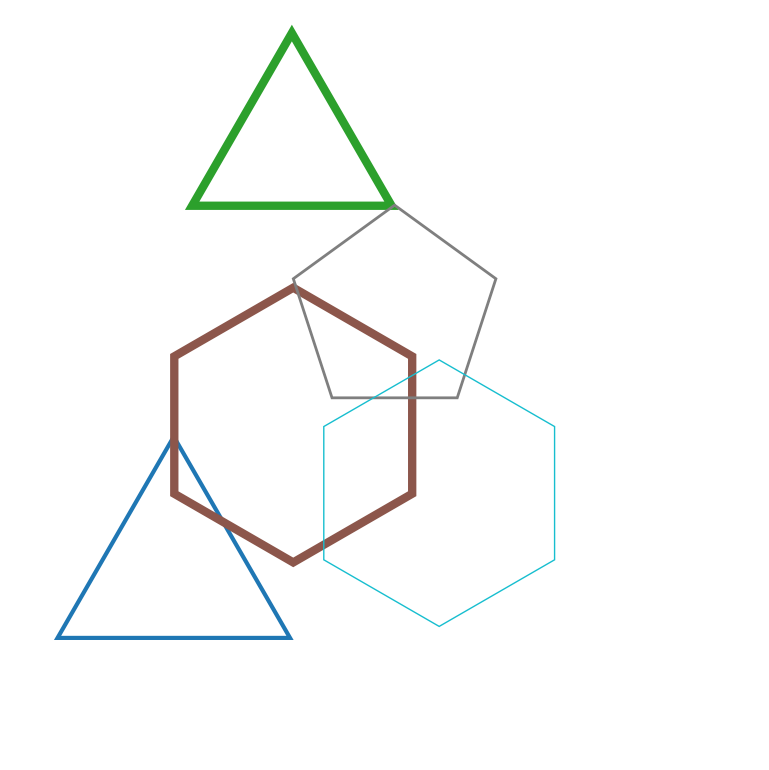[{"shape": "triangle", "thickness": 1.5, "radius": 0.87, "center": [0.226, 0.259]}, {"shape": "triangle", "thickness": 3, "radius": 0.75, "center": [0.379, 0.808]}, {"shape": "hexagon", "thickness": 3, "radius": 0.89, "center": [0.381, 0.448]}, {"shape": "pentagon", "thickness": 1, "radius": 0.69, "center": [0.512, 0.595]}, {"shape": "hexagon", "thickness": 0.5, "radius": 0.87, "center": [0.57, 0.36]}]